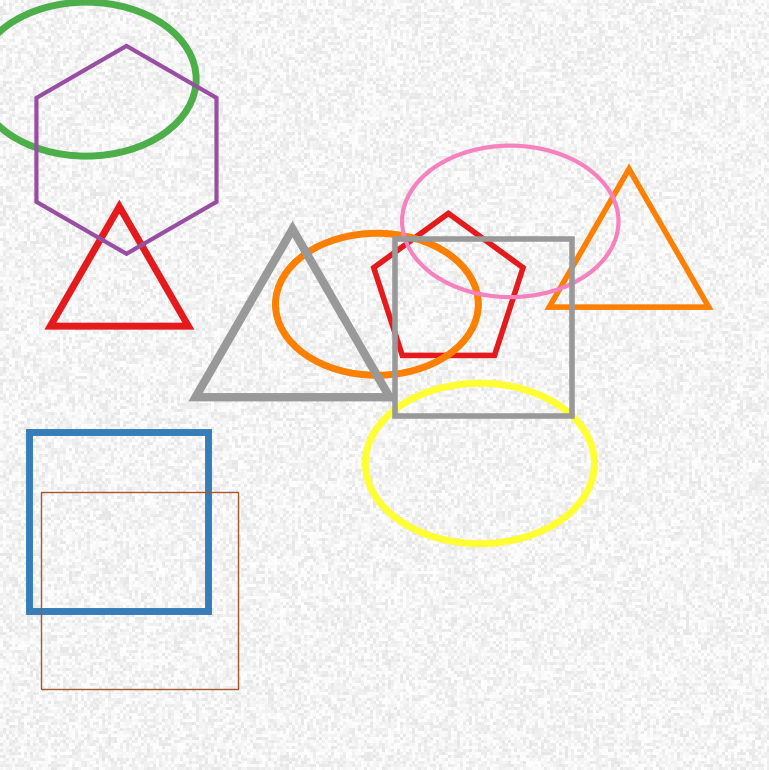[{"shape": "pentagon", "thickness": 2, "radius": 0.51, "center": [0.582, 0.621]}, {"shape": "triangle", "thickness": 2.5, "radius": 0.52, "center": [0.155, 0.628]}, {"shape": "square", "thickness": 2.5, "radius": 0.58, "center": [0.154, 0.322]}, {"shape": "oval", "thickness": 2.5, "radius": 0.71, "center": [0.112, 0.897]}, {"shape": "hexagon", "thickness": 1.5, "radius": 0.68, "center": [0.164, 0.805]}, {"shape": "triangle", "thickness": 2, "radius": 0.6, "center": [0.817, 0.661]}, {"shape": "oval", "thickness": 2.5, "radius": 0.66, "center": [0.489, 0.605]}, {"shape": "oval", "thickness": 2.5, "radius": 0.74, "center": [0.623, 0.398]}, {"shape": "square", "thickness": 0.5, "radius": 0.64, "center": [0.181, 0.233]}, {"shape": "oval", "thickness": 1.5, "radius": 0.7, "center": [0.663, 0.712]}, {"shape": "triangle", "thickness": 3, "radius": 0.73, "center": [0.38, 0.557]}, {"shape": "square", "thickness": 2, "radius": 0.57, "center": [0.628, 0.575]}]